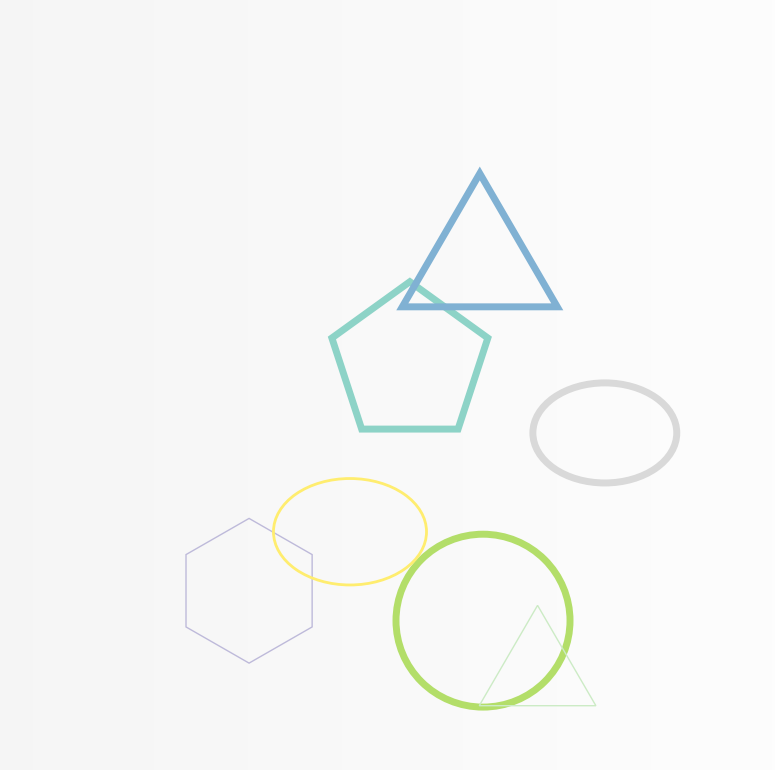[{"shape": "pentagon", "thickness": 2.5, "radius": 0.53, "center": [0.529, 0.528]}, {"shape": "hexagon", "thickness": 0.5, "radius": 0.47, "center": [0.321, 0.233]}, {"shape": "triangle", "thickness": 2.5, "radius": 0.58, "center": [0.619, 0.659]}, {"shape": "circle", "thickness": 2.5, "radius": 0.56, "center": [0.623, 0.194]}, {"shape": "oval", "thickness": 2.5, "radius": 0.46, "center": [0.78, 0.438]}, {"shape": "triangle", "thickness": 0.5, "radius": 0.43, "center": [0.694, 0.127]}, {"shape": "oval", "thickness": 1, "radius": 0.49, "center": [0.452, 0.309]}]